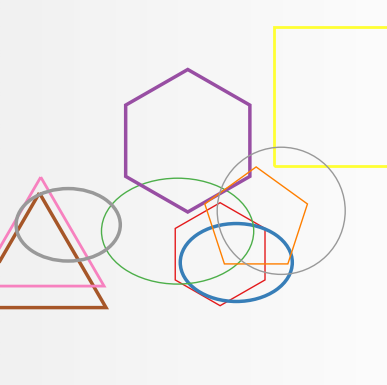[{"shape": "hexagon", "thickness": 1, "radius": 0.67, "center": [0.568, 0.34]}, {"shape": "oval", "thickness": 2.5, "radius": 0.72, "center": [0.61, 0.318]}, {"shape": "oval", "thickness": 1, "radius": 0.98, "center": [0.458, 0.4]}, {"shape": "hexagon", "thickness": 2.5, "radius": 0.93, "center": [0.485, 0.634]}, {"shape": "pentagon", "thickness": 1, "radius": 0.7, "center": [0.661, 0.427]}, {"shape": "square", "thickness": 2, "radius": 0.91, "center": [0.889, 0.749]}, {"shape": "triangle", "thickness": 2.5, "radius": 0.99, "center": [0.102, 0.3]}, {"shape": "triangle", "thickness": 2, "radius": 0.94, "center": [0.105, 0.351]}, {"shape": "circle", "thickness": 1, "radius": 0.83, "center": [0.726, 0.452]}, {"shape": "oval", "thickness": 2.5, "radius": 0.67, "center": [0.176, 0.416]}]